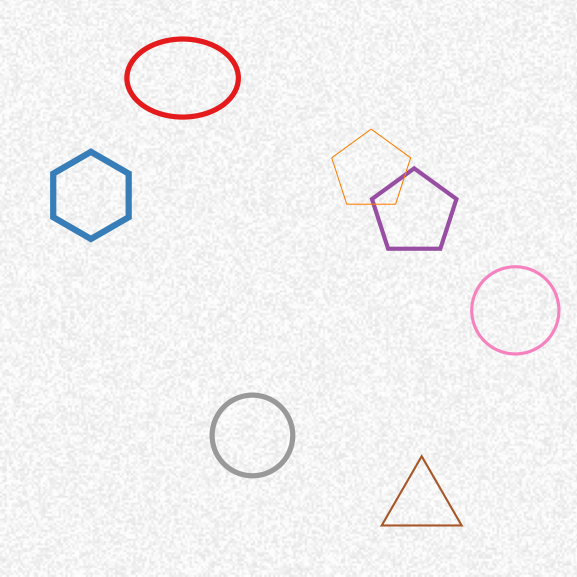[{"shape": "oval", "thickness": 2.5, "radius": 0.48, "center": [0.316, 0.864]}, {"shape": "hexagon", "thickness": 3, "radius": 0.38, "center": [0.157, 0.661]}, {"shape": "pentagon", "thickness": 2, "radius": 0.38, "center": [0.717, 0.631]}, {"shape": "pentagon", "thickness": 0.5, "radius": 0.36, "center": [0.643, 0.704]}, {"shape": "triangle", "thickness": 1, "radius": 0.4, "center": [0.73, 0.129]}, {"shape": "circle", "thickness": 1.5, "radius": 0.38, "center": [0.892, 0.462]}, {"shape": "circle", "thickness": 2.5, "radius": 0.35, "center": [0.437, 0.245]}]